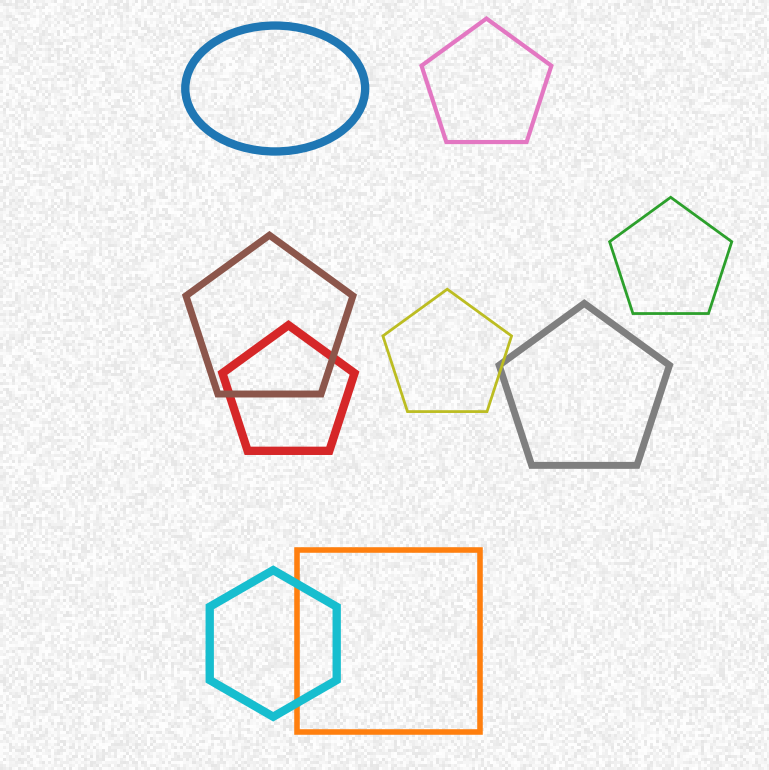[{"shape": "oval", "thickness": 3, "radius": 0.58, "center": [0.357, 0.885]}, {"shape": "square", "thickness": 2, "radius": 0.59, "center": [0.505, 0.168]}, {"shape": "pentagon", "thickness": 1, "radius": 0.42, "center": [0.871, 0.66]}, {"shape": "pentagon", "thickness": 3, "radius": 0.45, "center": [0.375, 0.488]}, {"shape": "pentagon", "thickness": 2.5, "radius": 0.57, "center": [0.35, 0.581]}, {"shape": "pentagon", "thickness": 1.5, "radius": 0.44, "center": [0.632, 0.887]}, {"shape": "pentagon", "thickness": 2.5, "radius": 0.58, "center": [0.759, 0.49]}, {"shape": "pentagon", "thickness": 1, "radius": 0.44, "center": [0.581, 0.537]}, {"shape": "hexagon", "thickness": 3, "radius": 0.48, "center": [0.355, 0.164]}]